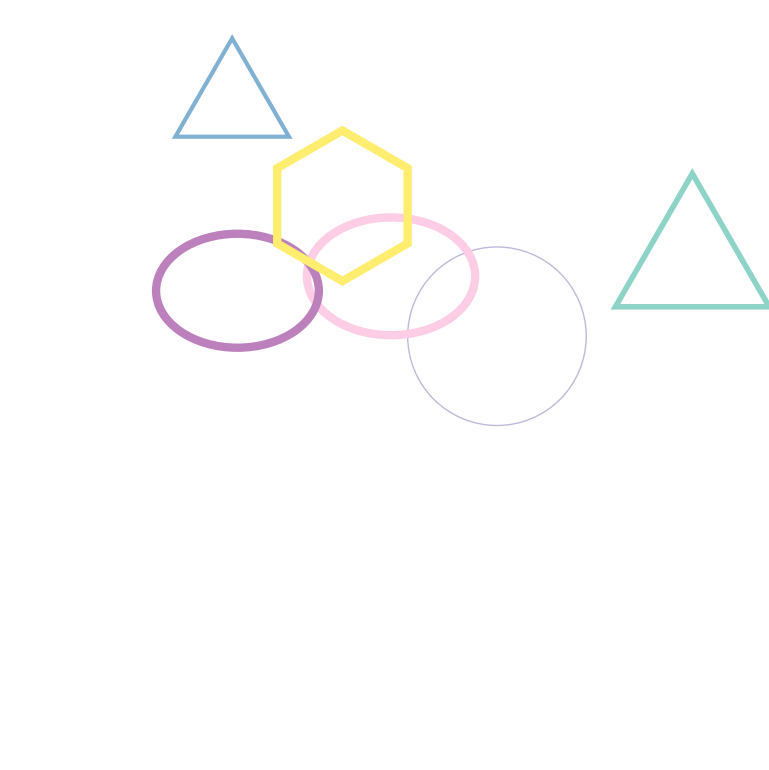[{"shape": "triangle", "thickness": 2, "radius": 0.58, "center": [0.899, 0.659]}, {"shape": "circle", "thickness": 0.5, "radius": 0.58, "center": [0.645, 0.563]}, {"shape": "triangle", "thickness": 1.5, "radius": 0.43, "center": [0.302, 0.865]}, {"shape": "oval", "thickness": 3, "radius": 0.55, "center": [0.508, 0.641]}, {"shape": "oval", "thickness": 3, "radius": 0.53, "center": [0.308, 0.622]}, {"shape": "hexagon", "thickness": 3, "radius": 0.49, "center": [0.445, 0.733]}]